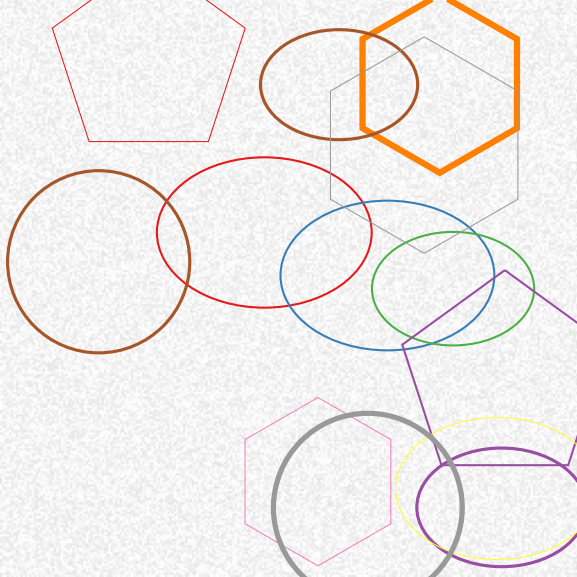[{"shape": "pentagon", "thickness": 0.5, "radius": 0.88, "center": [0.258, 0.896]}, {"shape": "oval", "thickness": 1, "radius": 0.93, "center": [0.458, 0.597]}, {"shape": "oval", "thickness": 1, "radius": 0.93, "center": [0.671, 0.522]}, {"shape": "oval", "thickness": 1, "radius": 0.7, "center": [0.784, 0.499]}, {"shape": "pentagon", "thickness": 1, "radius": 0.93, "center": [0.874, 0.345]}, {"shape": "oval", "thickness": 1.5, "radius": 0.73, "center": [0.869, 0.121]}, {"shape": "hexagon", "thickness": 3, "radius": 0.77, "center": [0.761, 0.854]}, {"shape": "oval", "thickness": 0.5, "radius": 0.88, "center": [0.861, 0.153]}, {"shape": "oval", "thickness": 1.5, "radius": 0.68, "center": [0.587, 0.853]}, {"shape": "circle", "thickness": 1.5, "radius": 0.79, "center": [0.171, 0.546]}, {"shape": "hexagon", "thickness": 0.5, "radius": 0.73, "center": [0.551, 0.165]}, {"shape": "circle", "thickness": 2.5, "radius": 0.82, "center": [0.637, 0.12]}, {"shape": "hexagon", "thickness": 0.5, "radius": 0.94, "center": [0.735, 0.748]}]